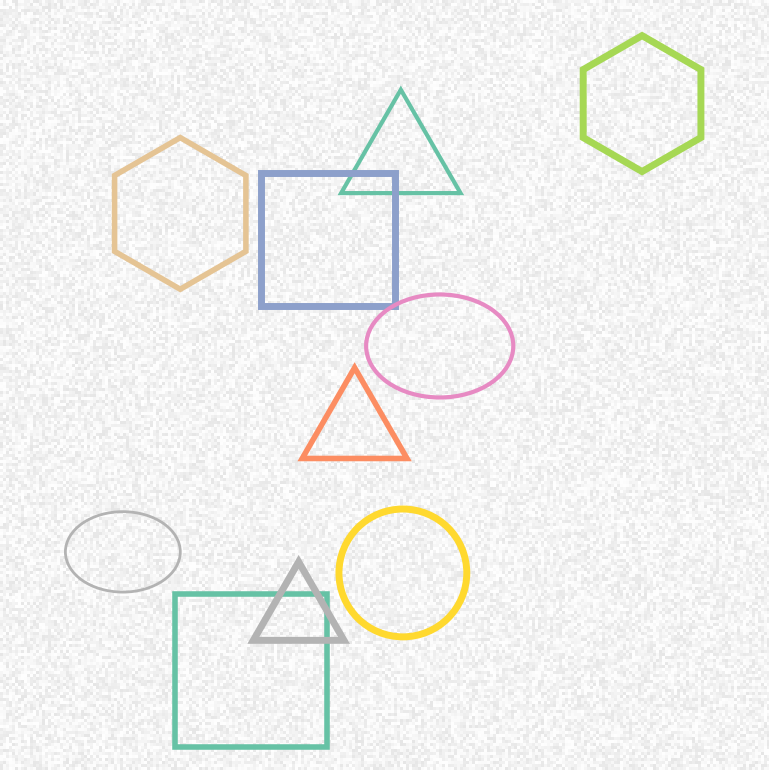[{"shape": "triangle", "thickness": 1.5, "radius": 0.45, "center": [0.521, 0.794]}, {"shape": "square", "thickness": 2, "radius": 0.5, "center": [0.326, 0.129]}, {"shape": "triangle", "thickness": 2, "radius": 0.39, "center": [0.461, 0.444]}, {"shape": "square", "thickness": 2.5, "radius": 0.43, "center": [0.426, 0.689]}, {"shape": "oval", "thickness": 1.5, "radius": 0.48, "center": [0.571, 0.551]}, {"shape": "hexagon", "thickness": 2.5, "radius": 0.44, "center": [0.834, 0.865]}, {"shape": "circle", "thickness": 2.5, "radius": 0.42, "center": [0.523, 0.256]}, {"shape": "hexagon", "thickness": 2, "radius": 0.49, "center": [0.234, 0.723]}, {"shape": "triangle", "thickness": 2.5, "radius": 0.34, "center": [0.388, 0.202]}, {"shape": "oval", "thickness": 1, "radius": 0.37, "center": [0.16, 0.283]}]